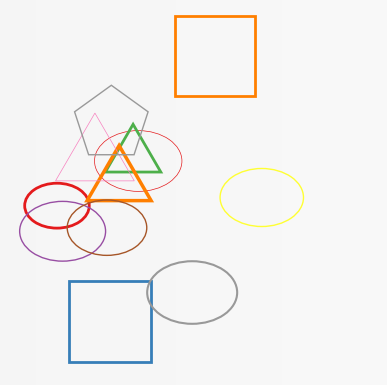[{"shape": "oval", "thickness": 0.5, "radius": 0.56, "center": [0.357, 0.582]}, {"shape": "oval", "thickness": 2, "radius": 0.42, "center": [0.147, 0.466]}, {"shape": "square", "thickness": 2, "radius": 0.53, "center": [0.283, 0.166]}, {"shape": "triangle", "thickness": 2, "radius": 0.41, "center": [0.343, 0.594]}, {"shape": "oval", "thickness": 1, "radius": 0.55, "center": [0.162, 0.399]}, {"shape": "square", "thickness": 2, "radius": 0.52, "center": [0.555, 0.855]}, {"shape": "triangle", "thickness": 2.5, "radius": 0.48, "center": [0.307, 0.527]}, {"shape": "oval", "thickness": 1, "radius": 0.54, "center": [0.676, 0.487]}, {"shape": "oval", "thickness": 1, "radius": 0.51, "center": [0.276, 0.409]}, {"shape": "triangle", "thickness": 0.5, "radius": 0.59, "center": [0.245, 0.589]}, {"shape": "pentagon", "thickness": 1, "radius": 0.5, "center": [0.287, 0.679]}, {"shape": "oval", "thickness": 1.5, "radius": 0.58, "center": [0.496, 0.24]}]